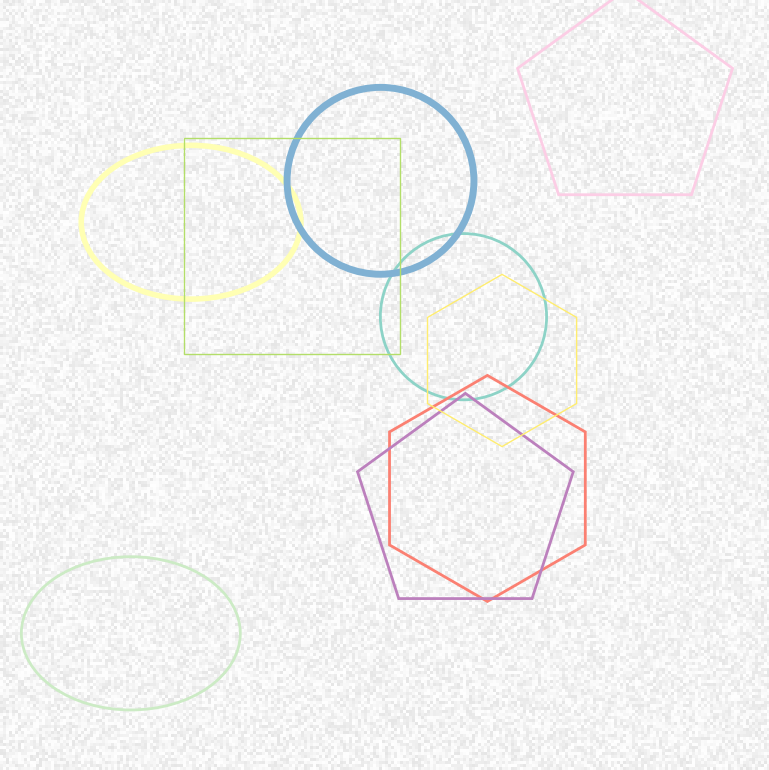[{"shape": "circle", "thickness": 1, "radius": 0.54, "center": [0.602, 0.589]}, {"shape": "oval", "thickness": 2, "radius": 0.71, "center": [0.248, 0.711]}, {"shape": "hexagon", "thickness": 1, "radius": 0.73, "center": [0.633, 0.366]}, {"shape": "circle", "thickness": 2.5, "radius": 0.61, "center": [0.494, 0.765]}, {"shape": "square", "thickness": 0.5, "radius": 0.7, "center": [0.379, 0.68]}, {"shape": "pentagon", "thickness": 1, "radius": 0.73, "center": [0.812, 0.866]}, {"shape": "pentagon", "thickness": 1, "radius": 0.74, "center": [0.604, 0.342]}, {"shape": "oval", "thickness": 1, "radius": 0.71, "center": [0.17, 0.177]}, {"shape": "hexagon", "thickness": 0.5, "radius": 0.56, "center": [0.652, 0.532]}]